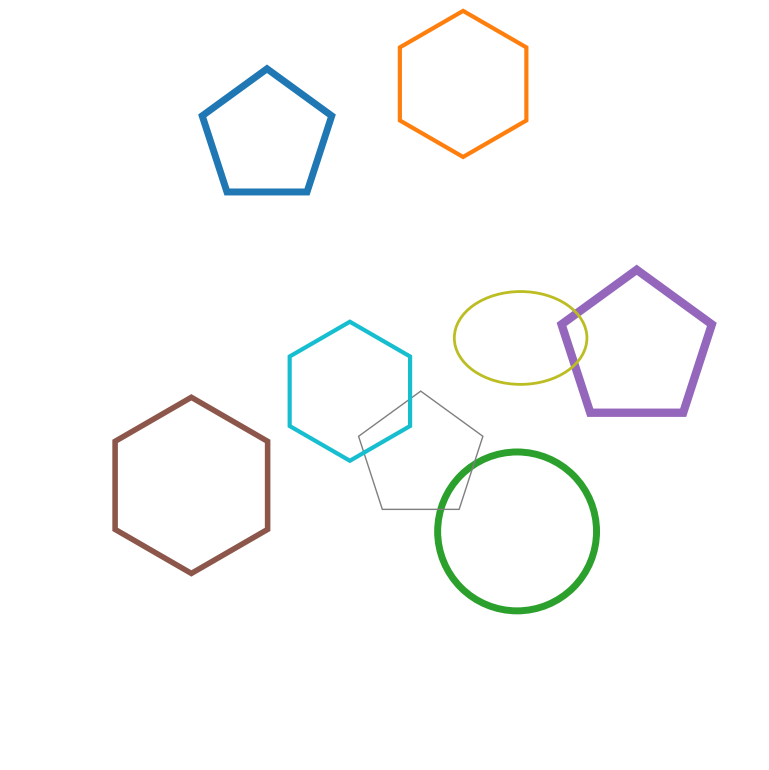[{"shape": "pentagon", "thickness": 2.5, "radius": 0.44, "center": [0.347, 0.822]}, {"shape": "hexagon", "thickness": 1.5, "radius": 0.47, "center": [0.601, 0.891]}, {"shape": "circle", "thickness": 2.5, "radius": 0.52, "center": [0.672, 0.31]}, {"shape": "pentagon", "thickness": 3, "radius": 0.51, "center": [0.827, 0.547]}, {"shape": "hexagon", "thickness": 2, "radius": 0.57, "center": [0.249, 0.37]}, {"shape": "pentagon", "thickness": 0.5, "radius": 0.42, "center": [0.546, 0.407]}, {"shape": "oval", "thickness": 1, "radius": 0.43, "center": [0.676, 0.561]}, {"shape": "hexagon", "thickness": 1.5, "radius": 0.45, "center": [0.454, 0.492]}]